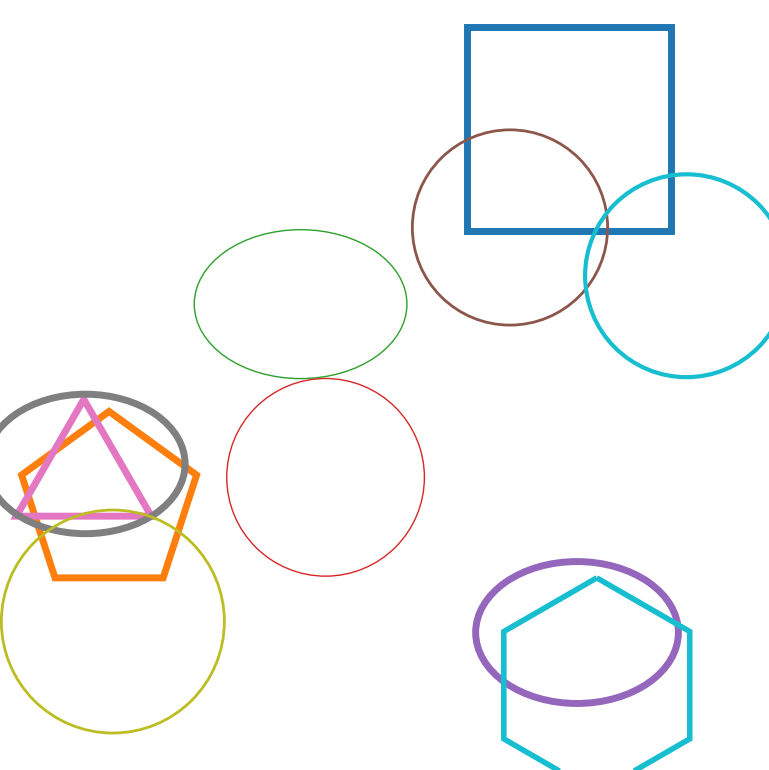[{"shape": "square", "thickness": 2.5, "radius": 0.66, "center": [0.739, 0.832]}, {"shape": "pentagon", "thickness": 2.5, "radius": 0.6, "center": [0.142, 0.346]}, {"shape": "oval", "thickness": 0.5, "radius": 0.69, "center": [0.39, 0.605]}, {"shape": "circle", "thickness": 0.5, "radius": 0.64, "center": [0.423, 0.38]}, {"shape": "oval", "thickness": 2.5, "radius": 0.66, "center": [0.749, 0.179]}, {"shape": "circle", "thickness": 1, "radius": 0.63, "center": [0.662, 0.705]}, {"shape": "triangle", "thickness": 2.5, "radius": 0.51, "center": [0.109, 0.38]}, {"shape": "oval", "thickness": 2.5, "radius": 0.65, "center": [0.111, 0.397]}, {"shape": "circle", "thickness": 1, "radius": 0.72, "center": [0.147, 0.193]}, {"shape": "circle", "thickness": 1.5, "radius": 0.66, "center": [0.892, 0.642]}, {"shape": "hexagon", "thickness": 2, "radius": 0.7, "center": [0.775, 0.11]}]